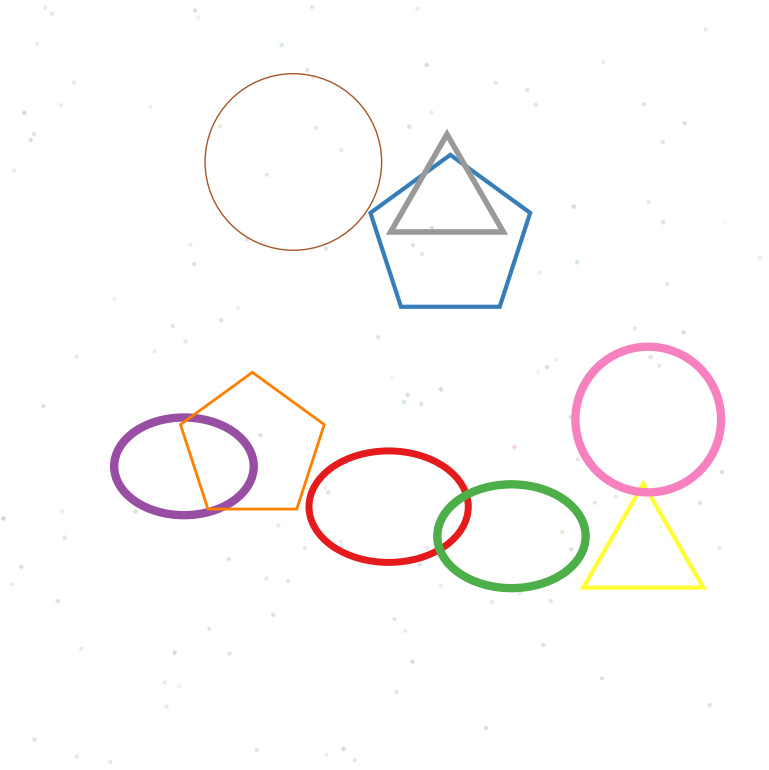[{"shape": "oval", "thickness": 2.5, "radius": 0.52, "center": [0.505, 0.342]}, {"shape": "pentagon", "thickness": 1.5, "radius": 0.55, "center": [0.585, 0.69]}, {"shape": "oval", "thickness": 3, "radius": 0.48, "center": [0.664, 0.304]}, {"shape": "oval", "thickness": 3, "radius": 0.45, "center": [0.239, 0.394]}, {"shape": "pentagon", "thickness": 1, "radius": 0.49, "center": [0.328, 0.418]}, {"shape": "triangle", "thickness": 1.5, "radius": 0.45, "center": [0.835, 0.282]}, {"shape": "circle", "thickness": 0.5, "radius": 0.57, "center": [0.381, 0.79]}, {"shape": "circle", "thickness": 3, "radius": 0.47, "center": [0.842, 0.455]}, {"shape": "triangle", "thickness": 2, "radius": 0.42, "center": [0.581, 0.741]}]